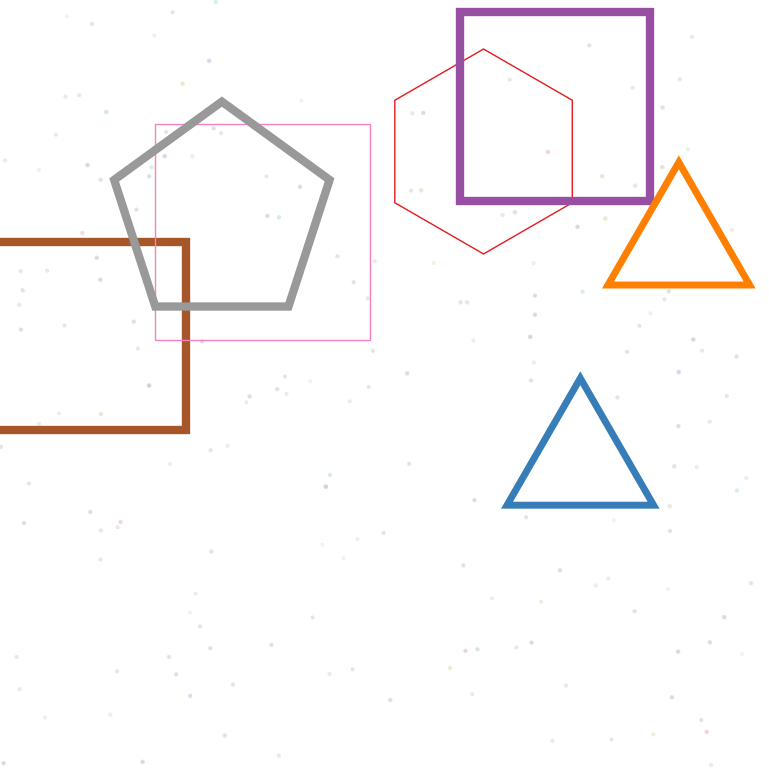[{"shape": "hexagon", "thickness": 0.5, "radius": 0.67, "center": [0.628, 0.803]}, {"shape": "triangle", "thickness": 2.5, "radius": 0.55, "center": [0.754, 0.399]}, {"shape": "square", "thickness": 3, "radius": 0.61, "center": [0.721, 0.861]}, {"shape": "triangle", "thickness": 2.5, "radius": 0.53, "center": [0.882, 0.683]}, {"shape": "square", "thickness": 3, "radius": 0.61, "center": [0.119, 0.563]}, {"shape": "square", "thickness": 0.5, "radius": 0.7, "center": [0.341, 0.699]}, {"shape": "pentagon", "thickness": 3, "radius": 0.74, "center": [0.288, 0.721]}]